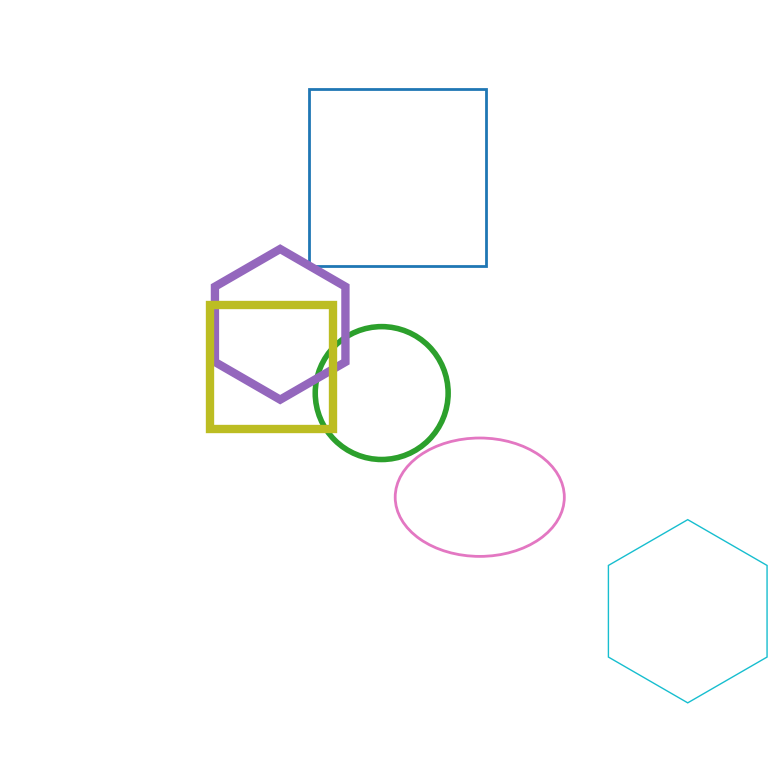[{"shape": "square", "thickness": 1, "radius": 0.58, "center": [0.516, 0.769]}, {"shape": "circle", "thickness": 2, "radius": 0.43, "center": [0.496, 0.49]}, {"shape": "hexagon", "thickness": 3, "radius": 0.49, "center": [0.364, 0.579]}, {"shape": "oval", "thickness": 1, "radius": 0.55, "center": [0.623, 0.354]}, {"shape": "square", "thickness": 3, "radius": 0.4, "center": [0.352, 0.523]}, {"shape": "hexagon", "thickness": 0.5, "radius": 0.59, "center": [0.893, 0.206]}]